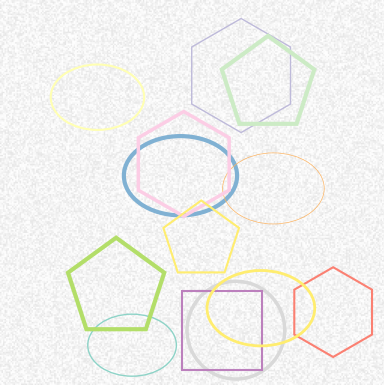[{"shape": "oval", "thickness": 1, "radius": 0.58, "center": [0.343, 0.103]}, {"shape": "oval", "thickness": 1.5, "radius": 0.61, "center": [0.253, 0.748]}, {"shape": "hexagon", "thickness": 1, "radius": 0.74, "center": [0.626, 0.804]}, {"shape": "hexagon", "thickness": 1.5, "radius": 0.58, "center": [0.865, 0.189]}, {"shape": "oval", "thickness": 3, "radius": 0.74, "center": [0.469, 0.544]}, {"shape": "oval", "thickness": 0.5, "radius": 0.66, "center": [0.71, 0.511]}, {"shape": "pentagon", "thickness": 3, "radius": 0.66, "center": [0.302, 0.251]}, {"shape": "hexagon", "thickness": 2.5, "radius": 0.68, "center": [0.477, 0.574]}, {"shape": "circle", "thickness": 2.5, "radius": 0.63, "center": [0.613, 0.142]}, {"shape": "square", "thickness": 1.5, "radius": 0.52, "center": [0.576, 0.142]}, {"shape": "pentagon", "thickness": 3, "radius": 0.63, "center": [0.696, 0.78]}, {"shape": "pentagon", "thickness": 1.5, "radius": 0.52, "center": [0.523, 0.376]}, {"shape": "oval", "thickness": 2, "radius": 0.7, "center": [0.678, 0.199]}]